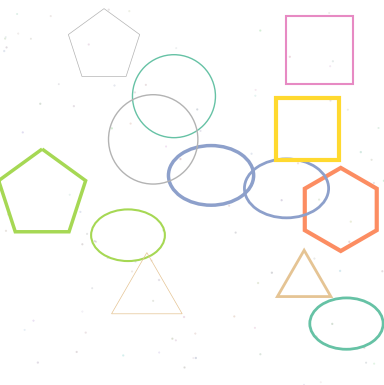[{"shape": "oval", "thickness": 2, "radius": 0.48, "center": [0.9, 0.16]}, {"shape": "circle", "thickness": 1, "radius": 0.54, "center": [0.452, 0.75]}, {"shape": "hexagon", "thickness": 3, "radius": 0.54, "center": [0.885, 0.456]}, {"shape": "oval", "thickness": 2, "radius": 0.55, "center": [0.744, 0.511]}, {"shape": "oval", "thickness": 2.5, "radius": 0.55, "center": [0.548, 0.544]}, {"shape": "square", "thickness": 1.5, "radius": 0.44, "center": [0.829, 0.87]}, {"shape": "pentagon", "thickness": 2.5, "radius": 0.59, "center": [0.109, 0.494]}, {"shape": "oval", "thickness": 1.5, "radius": 0.48, "center": [0.332, 0.389]}, {"shape": "square", "thickness": 3, "radius": 0.4, "center": [0.799, 0.666]}, {"shape": "triangle", "thickness": 2, "radius": 0.4, "center": [0.79, 0.27]}, {"shape": "triangle", "thickness": 0.5, "radius": 0.53, "center": [0.381, 0.238]}, {"shape": "circle", "thickness": 1, "radius": 0.58, "center": [0.398, 0.638]}, {"shape": "pentagon", "thickness": 0.5, "radius": 0.49, "center": [0.27, 0.88]}]